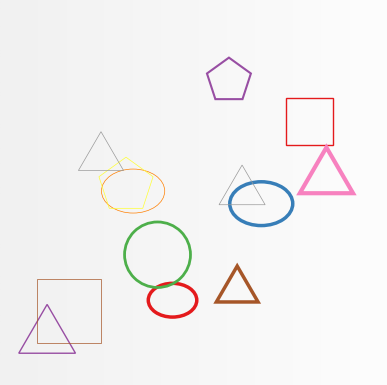[{"shape": "oval", "thickness": 2.5, "radius": 0.31, "center": [0.445, 0.22]}, {"shape": "square", "thickness": 1, "radius": 0.3, "center": [0.8, 0.684]}, {"shape": "oval", "thickness": 2.5, "radius": 0.41, "center": [0.674, 0.471]}, {"shape": "circle", "thickness": 2, "radius": 0.43, "center": [0.407, 0.338]}, {"shape": "triangle", "thickness": 1, "radius": 0.42, "center": [0.122, 0.125]}, {"shape": "pentagon", "thickness": 1.5, "radius": 0.3, "center": [0.591, 0.791]}, {"shape": "oval", "thickness": 0.5, "radius": 0.41, "center": [0.344, 0.504]}, {"shape": "pentagon", "thickness": 0.5, "radius": 0.37, "center": [0.325, 0.518]}, {"shape": "triangle", "thickness": 2.5, "radius": 0.31, "center": [0.612, 0.247]}, {"shape": "square", "thickness": 0.5, "radius": 0.42, "center": [0.178, 0.192]}, {"shape": "triangle", "thickness": 3, "radius": 0.4, "center": [0.842, 0.538]}, {"shape": "triangle", "thickness": 0.5, "radius": 0.34, "center": [0.261, 0.591]}, {"shape": "triangle", "thickness": 0.5, "radius": 0.34, "center": [0.625, 0.503]}]